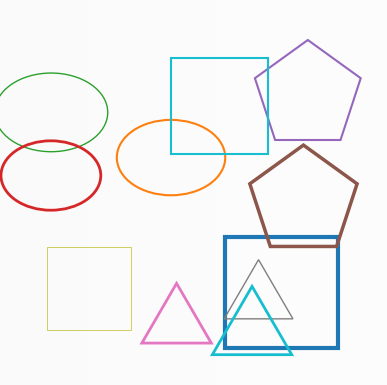[{"shape": "square", "thickness": 3, "radius": 0.72, "center": [0.726, 0.24]}, {"shape": "oval", "thickness": 1.5, "radius": 0.7, "center": [0.441, 0.591]}, {"shape": "oval", "thickness": 1, "radius": 0.73, "center": [0.132, 0.708]}, {"shape": "oval", "thickness": 2, "radius": 0.64, "center": [0.131, 0.544]}, {"shape": "pentagon", "thickness": 1.5, "radius": 0.72, "center": [0.794, 0.753]}, {"shape": "pentagon", "thickness": 2.5, "radius": 0.73, "center": [0.783, 0.478]}, {"shape": "triangle", "thickness": 2, "radius": 0.52, "center": [0.456, 0.161]}, {"shape": "triangle", "thickness": 1, "radius": 0.51, "center": [0.667, 0.223]}, {"shape": "square", "thickness": 0.5, "radius": 0.54, "center": [0.23, 0.25]}, {"shape": "square", "thickness": 1.5, "radius": 0.62, "center": [0.566, 0.725]}, {"shape": "triangle", "thickness": 2, "radius": 0.59, "center": [0.65, 0.138]}]